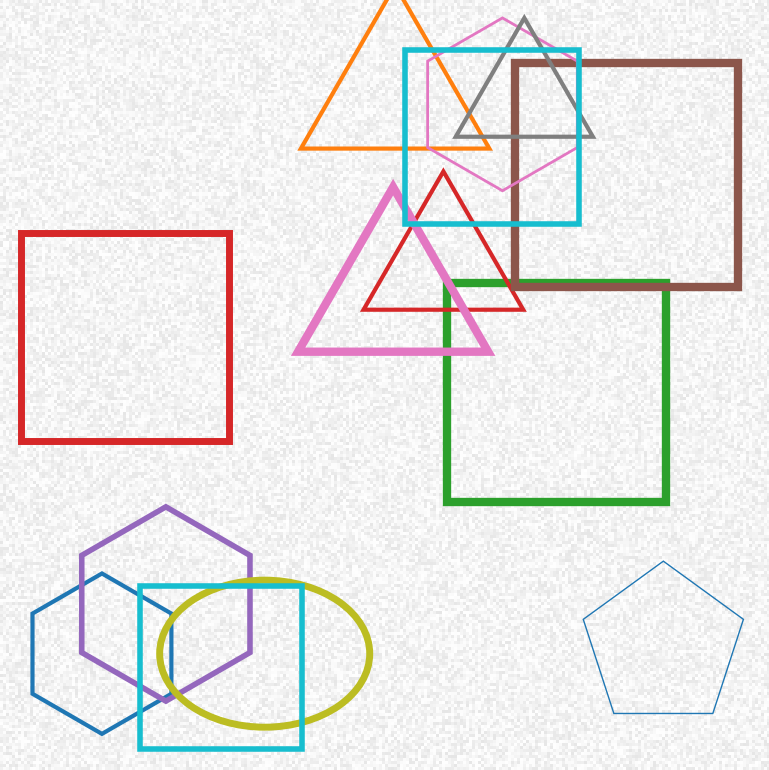[{"shape": "pentagon", "thickness": 0.5, "radius": 0.55, "center": [0.861, 0.162]}, {"shape": "hexagon", "thickness": 1.5, "radius": 0.52, "center": [0.132, 0.151]}, {"shape": "triangle", "thickness": 1.5, "radius": 0.71, "center": [0.513, 0.878]}, {"shape": "square", "thickness": 3, "radius": 0.71, "center": [0.723, 0.49]}, {"shape": "square", "thickness": 2.5, "radius": 0.68, "center": [0.162, 0.563]}, {"shape": "triangle", "thickness": 1.5, "radius": 0.6, "center": [0.576, 0.658]}, {"shape": "hexagon", "thickness": 2, "radius": 0.63, "center": [0.215, 0.216]}, {"shape": "square", "thickness": 3, "radius": 0.73, "center": [0.813, 0.773]}, {"shape": "hexagon", "thickness": 1, "radius": 0.56, "center": [0.653, 0.864]}, {"shape": "triangle", "thickness": 3, "radius": 0.71, "center": [0.511, 0.614]}, {"shape": "triangle", "thickness": 1.5, "radius": 0.51, "center": [0.681, 0.874]}, {"shape": "oval", "thickness": 2.5, "radius": 0.68, "center": [0.344, 0.151]}, {"shape": "square", "thickness": 2, "radius": 0.57, "center": [0.639, 0.822]}, {"shape": "square", "thickness": 2, "radius": 0.53, "center": [0.287, 0.133]}]